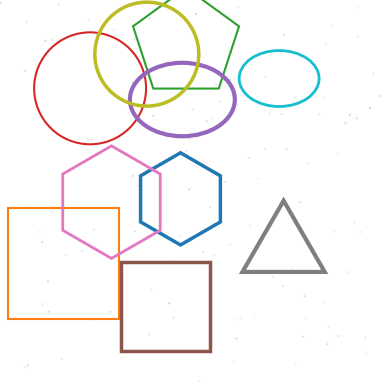[{"shape": "hexagon", "thickness": 2.5, "radius": 0.6, "center": [0.469, 0.483]}, {"shape": "square", "thickness": 1.5, "radius": 0.72, "center": [0.165, 0.315]}, {"shape": "pentagon", "thickness": 1.5, "radius": 0.72, "center": [0.483, 0.887]}, {"shape": "circle", "thickness": 1.5, "radius": 0.73, "center": [0.234, 0.771]}, {"shape": "oval", "thickness": 3, "radius": 0.68, "center": [0.474, 0.742]}, {"shape": "square", "thickness": 2.5, "radius": 0.58, "center": [0.429, 0.203]}, {"shape": "hexagon", "thickness": 2, "radius": 0.73, "center": [0.29, 0.475]}, {"shape": "triangle", "thickness": 3, "radius": 0.62, "center": [0.737, 0.355]}, {"shape": "circle", "thickness": 2.5, "radius": 0.67, "center": [0.381, 0.859]}, {"shape": "oval", "thickness": 2, "radius": 0.52, "center": [0.725, 0.796]}]